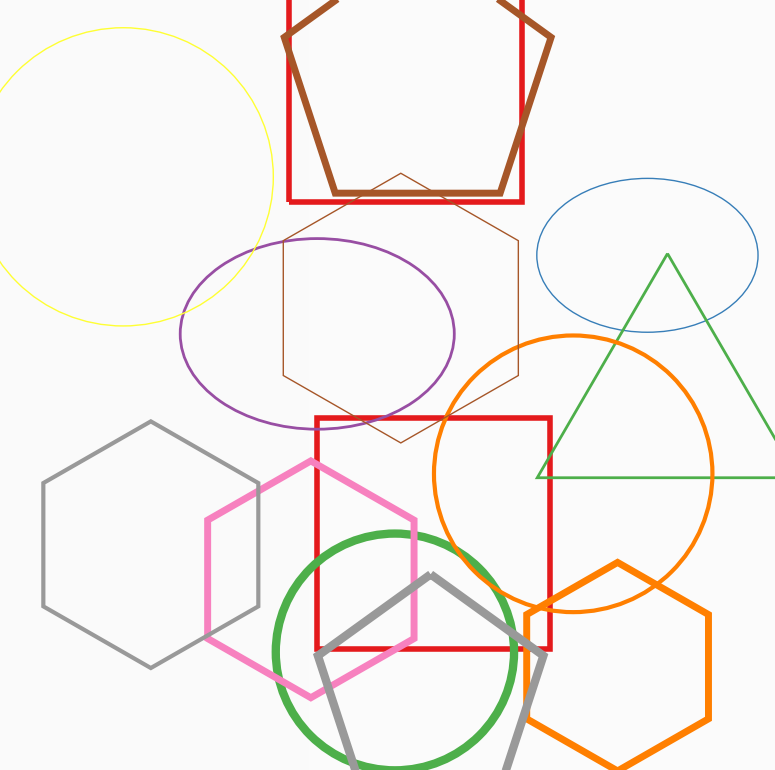[{"shape": "square", "thickness": 2, "radius": 0.75, "center": [0.523, 0.888]}, {"shape": "square", "thickness": 2, "radius": 0.75, "center": [0.56, 0.307]}, {"shape": "oval", "thickness": 0.5, "radius": 0.71, "center": [0.835, 0.668]}, {"shape": "triangle", "thickness": 1, "radius": 0.97, "center": [0.861, 0.477]}, {"shape": "circle", "thickness": 3, "radius": 0.77, "center": [0.51, 0.153]}, {"shape": "oval", "thickness": 1, "radius": 0.88, "center": [0.409, 0.566]}, {"shape": "circle", "thickness": 1.5, "radius": 0.9, "center": [0.74, 0.385]}, {"shape": "hexagon", "thickness": 2.5, "radius": 0.68, "center": [0.797, 0.134]}, {"shape": "circle", "thickness": 0.5, "radius": 0.97, "center": [0.159, 0.77]}, {"shape": "pentagon", "thickness": 2.5, "radius": 0.91, "center": [0.539, 0.896]}, {"shape": "hexagon", "thickness": 0.5, "radius": 0.88, "center": [0.517, 0.6]}, {"shape": "hexagon", "thickness": 2.5, "radius": 0.77, "center": [0.401, 0.248]}, {"shape": "pentagon", "thickness": 3, "radius": 0.76, "center": [0.556, 0.101]}, {"shape": "hexagon", "thickness": 1.5, "radius": 0.8, "center": [0.195, 0.293]}]